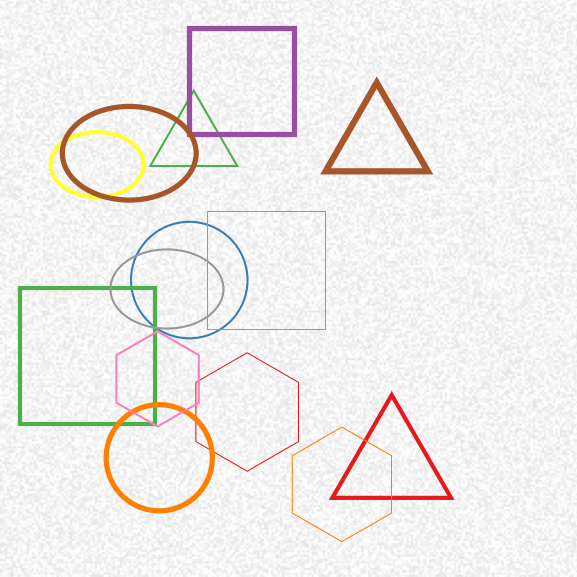[{"shape": "hexagon", "thickness": 0.5, "radius": 0.51, "center": [0.428, 0.286]}, {"shape": "triangle", "thickness": 2, "radius": 0.59, "center": [0.678, 0.196]}, {"shape": "circle", "thickness": 1, "radius": 0.5, "center": [0.328, 0.514]}, {"shape": "square", "thickness": 2, "radius": 0.59, "center": [0.151, 0.383]}, {"shape": "triangle", "thickness": 1, "radius": 0.44, "center": [0.336, 0.755]}, {"shape": "square", "thickness": 2.5, "radius": 0.46, "center": [0.418, 0.859]}, {"shape": "circle", "thickness": 2.5, "radius": 0.46, "center": [0.276, 0.207]}, {"shape": "hexagon", "thickness": 0.5, "radius": 0.5, "center": [0.592, 0.16]}, {"shape": "oval", "thickness": 2, "radius": 0.4, "center": [0.168, 0.714]}, {"shape": "oval", "thickness": 2.5, "radius": 0.58, "center": [0.224, 0.734]}, {"shape": "triangle", "thickness": 3, "radius": 0.51, "center": [0.652, 0.754]}, {"shape": "hexagon", "thickness": 1, "radius": 0.41, "center": [0.273, 0.343]}, {"shape": "square", "thickness": 0.5, "radius": 0.51, "center": [0.46, 0.531]}, {"shape": "oval", "thickness": 1, "radius": 0.49, "center": [0.289, 0.499]}]